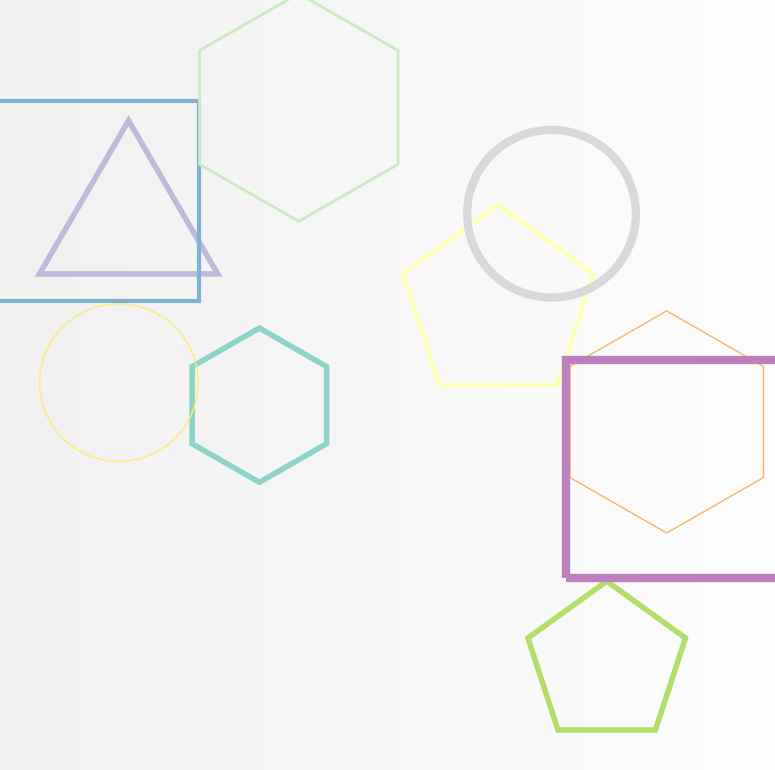[{"shape": "hexagon", "thickness": 2, "radius": 0.5, "center": [0.335, 0.474]}, {"shape": "pentagon", "thickness": 1.5, "radius": 0.65, "center": [0.643, 0.605]}, {"shape": "triangle", "thickness": 2, "radius": 0.66, "center": [0.166, 0.711]}, {"shape": "square", "thickness": 1.5, "radius": 0.65, "center": [0.126, 0.739]}, {"shape": "hexagon", "thickness": 0.5, "radius": 0.72, "center": [0.86, 0.452]}, {"shape": "pentagon", "thickness": 2, "radius": 0.53, "center": [0.783, 0.138]}, {"shape": "circle", "thickness": 3, "radius": 0.54, "center": [0.712, 0.722]}, {"shape": "square", "thickness": 3, "radius": 0.71, "center": [0.872, 0.391]}, {"shape": "hexagon", "thickness": 1, "radius": 0.74, "center": [0.386, 0.86]}, {"shape": "circle", "thickness": 0.5, "radius": 0.51, "center": [0.153, 0.503]}]